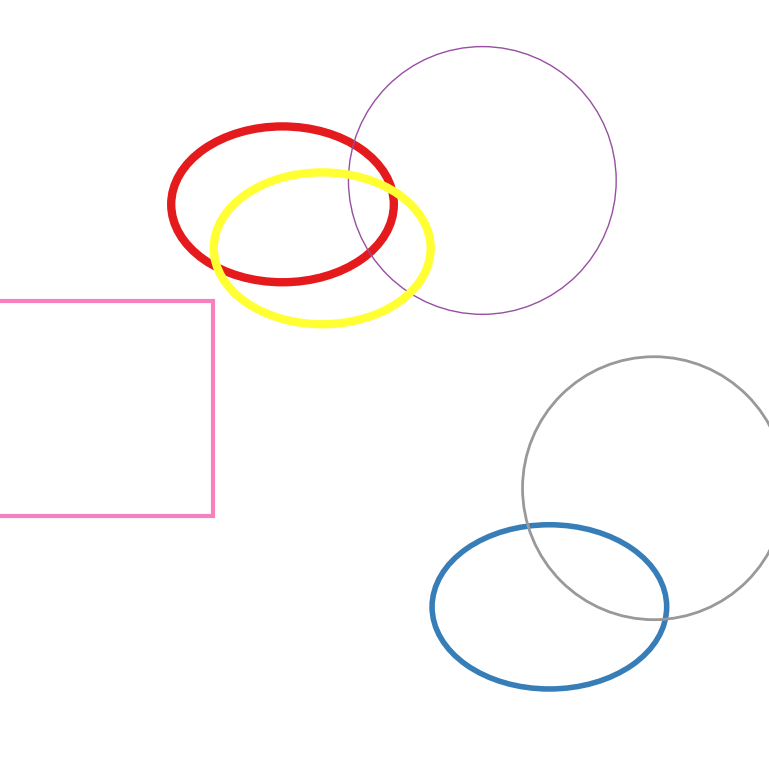[{"shape": "oval", "thickness": 3, "radius": 0.72, "center": [0.367, 0.735]}, {"shape": "oval", "thickness": 2, "radius": 0.76, "center": [0.713, 0.212]}, {"shape": "circle", "thickness": 0.5, "radius": 0.87, "center": [0.626, 0.766]}, {"shape": "oval", "thickness": 3, "radius": 0.7, "center": [0.418, 0.677]}, {"shape": "square", "thickness": 1.5, "radius": 0.7, "center": [0.138, 0.469]}, {"shape": "circle", "thickness": 1, "radius": 0.85, "center": [0.849, 0.366]}]